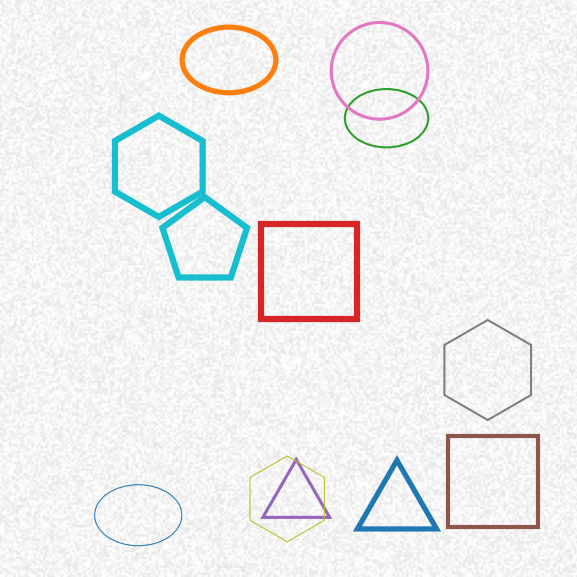[{"shape": "oval", "thickness": 0.5, "radius": 0.38, "center": [0.239, 0.107]}, {"shape": "triangle", "thickness": 2.5, "radius": 0.4, "center": [0.687, 0.123]}, {"shape": "oval", "thickness": 2.5, "radius": 0.41, "center": [0.396, 0.895]}, {"shape": "oval", "thickness": 1, "radius": 0.36, "center": [0.669, 0.794]}, {"shape": "square", "thickness": 3, "radius": 0.41, "center": [0.535, 0.529]}, {"shape": "triangle", "thickness": 1.5, "radius": 0.33, "center": [0.513, 0.137]}, {"shape": "square", "thickness": 2, "radius": 0.39, "center": [0.854, 0.165]}, {"shape": "circle", "thickness": 1.5, "radius": 0.42, "center": [0.657, 0.876]}, {"shape": "hexagon", "thickness": 1, "radius": 0.43, "center": [0.845, 0.358]}, {"shape": "hexagon", "thickness": 0.5, "radius": 0.37, "center": [0.497, 0.135]}, {"shape": "hexagon", "thickness": 3, "radius": 0.44, "center": [0.275, 0.711]}, {"shape": "pentagon", "thickness": 3, "radius": 0.38, "center": [0.355, 0.581]}]